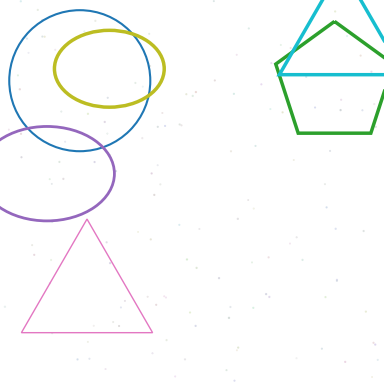[{"shape": "circle", "thickness": 1.5, "radius": 0.92, "center": [0.207, 0.79]}, {"shape": "pentagon", "thickness": 2.5, "radius": 0.8, "center": [0.869, 0.784]}, {"shape": "oval", "thickness": 2, "radius": 0.88, "center": [0.122, 0.549]}, {"shape": "triangle", "thickness": 1, "radius": 0.98, "center": [0.226, 0.234]}, {"shape": "oval", "thickness": 2.5, "radius": 0.71, "center": [0.284, 0.821]}, {"shape": "triangle", "thickness": 2.5, "radius": 0.93, "center": [0.887, 0.899]}]